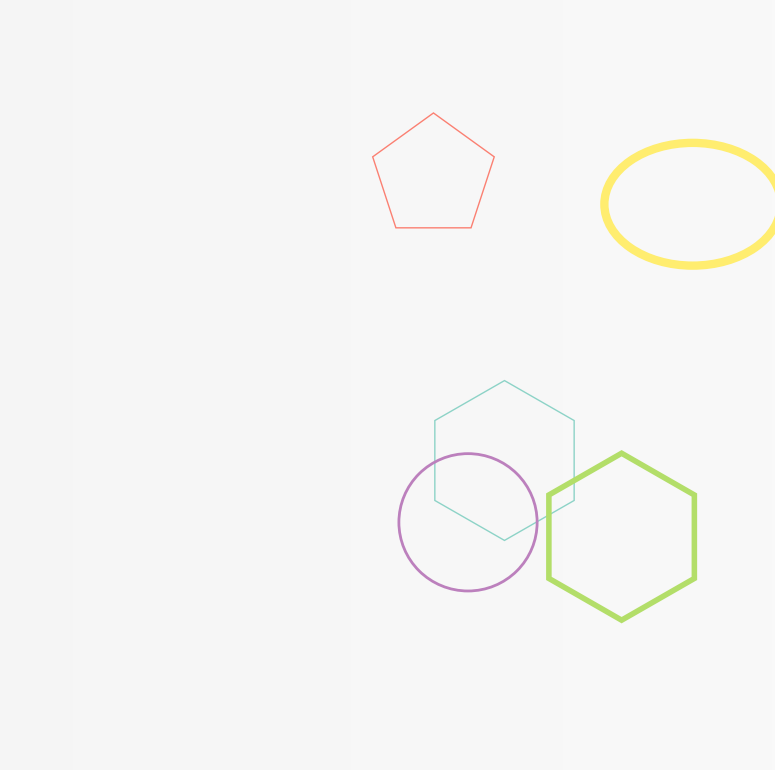[{"shape": "hexagon", "thickness": 0.5, "radius": 0.52, "center": [0.651, 0.402]}, {"shape": "pentagon", "thickness": 0.5, "radius": 0.41, "center": [0.559, 0.771]}, {"shape": "hexagon", "thickness": 2, "radius": 0.54, "center": [0.802, 0.303]}, {"shape": "circle", "thickness": 1, "radius": 0.45, "center": [0.604, 0.322]}, {"shape": "oval", "thickness": 3, "radius": 0.57, "center": [0.894, 0.735]}]